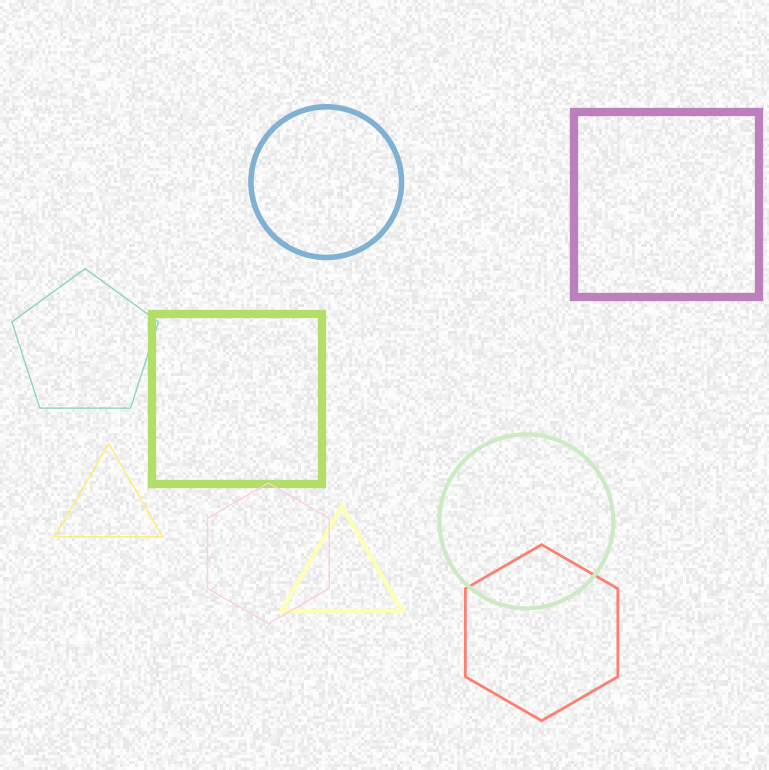[{"shape": "pentagon", "thickness": 0.5, "radius": 0.5, "center": [0.111, 0.551]}, {"shape": "triangle", "thickness": 1.5, "radius": 0.45, "center": [0.444, 0.252]}, {"shape": "hexagon", "thickness": 1, "radius": 0.57, "center": [0.703, 0.178]}, {"shape": "circle", "thickness": 2, "radius": 0.49, "center": [0.424, 0.763]}, {"shape": "square", "thickness": 3, "radius": 0.55, "center": [0.308, 0.482]}, {"shape": "hexagon", "thickness": 0.5, "radius": 0.46, "center": [0.349, 0.281]}, {"shape": "square", "thickness": 3, "radius": 0.6, "center": [0.866, 0.735]}, {"shape": "circle", "thickness": 1.5, "radius": 0.57, "center": [0.684, 0.323]}, {"shape": "triangle", "thickness": 0.5, "radius": 0.4, "center": [0.141, 0.343]}]